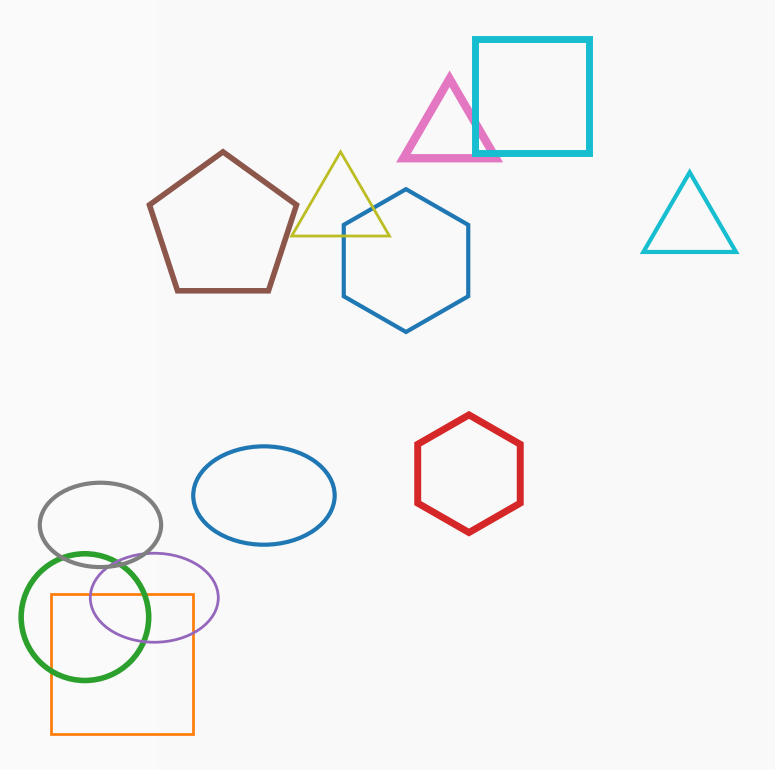[{"shape": "oval", "thickness": 1.5, "radius": 0.46, "center": [0.341, 0.356]}, {"shape": "hexagon", "thickness": 1.5, "radius": 0.46, "center": [0.524, 0.662]}, {"shape": "square", "thickness": 1, "radius": 0.46, "center": [0.157, 0.138]}, {"shape": "circle", "thickness": 2, "radius": 0.41, "center": [0.11, 0.199]}, {"shape": "hexagon", "thickness": 2.5, "radius": 0.38, "center": [0.605, 0.385]}, {"shape": "oval", "thickness": 1, "radius": 0.41, "center": [0.199, 0.224]}, {"shape": "pentagon", "thickness": 2, "radius": 0.5, "center": [0.288, 0.703]}, {"shape": "triangle", "thickness": 3, "radius": 0.34, "center": [0.58, 0.829]}, {"shape": "oval", "thickness": 1.5, "radius": 0.39, "center": [0.13, 0.318]}, {"shape": "triangle", "thickness": 1, "radius": 0.36, "center": [0.439, 0.73]}, {"shape": "square", "thickness": 2.5, "radius": 0.37, "center": [0.686, 0.875]}, {"shape": "triangle", "thickness": 1.5, "radius": 0.34, "center": [0.89, 0.707]}]